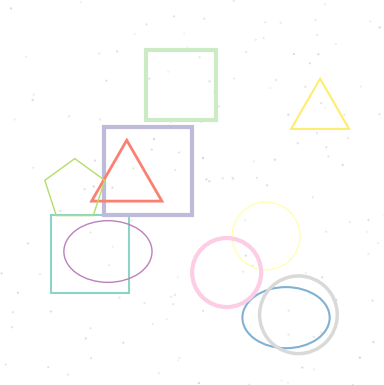[{"shape": "square", "thickness": 1.5, "radius": 0.51, "center": [0.234, 0.341]}, {"shape": "circle", "thickness": 1, "radius": 0.44, "center": [0.691, 0.387]}, {"shape": "square", "thickness": 3, "radius": 0.57, "center": [0.385, 0.555]}, {"shape": "triangle", "thickness": 2, "radius": 0.53, "center": [0.329, 0.53]}, {"shape": "oval", "thickness": 1.5, "radius": 0.57, "center": [0.743, 0.175]}, {"shape": "pentagon", "thickness": 1, "radius": 0.41, "center": [0.194, 0.506]}, {"shape": "circle", "thickness": 3, "radius": 0.45, "center": [0.589, 0.292]}, {"shape": "circle", "thickness": 2.5, "radius": 0.5, "center": [0.775, 0.182]}, {"shape": "oval", "thickness": 1, "radius": 0.57, "center": [0.28, 0.347]}, {"shape": "square", "thickness": 3, "radius": 0.46, "center": [0.471, 0.779]}, {"shape": "triangle", "thickness": 1.5, "radius": 0.44, "center": [0.831, 0.709]}]